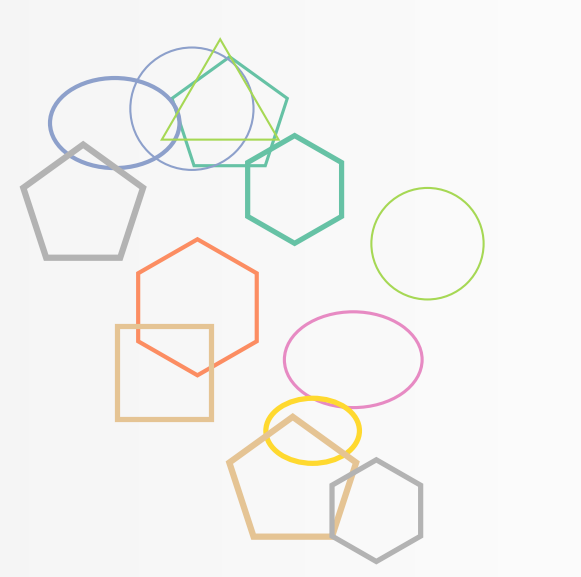[{"shape": "hexagon", "thickness": 2.5, "radius": 0.47, "center": [0.507, 0.671]}, {"shape": "pentagon", "thickness": 1.5, "radius": 0.52, "center": [0.395, 0.797]}, {"shape": "hexagon", "thickness": 2, "radius": 0.59, "center": [0.34, 0.467]}, {"shape": "circle", "thickness": 1, "radius": 0.53, "center": [0.33, 0.811]}, {"shape": "oval", "thickness": 2, "radius": 0.56, "center": [0.197, 0.786]}, {"shape": "oval", "thickness": 1.5, "radius": 0.59, "center": [0.608, 0.376]}, {"shape": "triangle", "thickness": 1, "radius": 0.58, "center": [0.379, 0.815]}, {"shape": "circle", "thickness": 1, "radius": 0.48, "center": [0.735, 0.577]}, {"shape": "oval", "thickness": 2.5, "radius": 0.4, "center": [0.538, 0.253]}, {"shape": "pentagon", "thickness": 3, "radius": 0.57, "center": [0.504, 0.163]}, {"shape": "square", "thickness": 2.5, "radius": 0.4, "center": [0.282, 0.354]}, {"shape": "pentagon", "thickness": 3, "radius": 0.54, "center": [0.143, 0.64]}, {"shape": "hexagon", "thickness": 2.5, "radius": 0.44, "center": [0.647, 0.115]}]